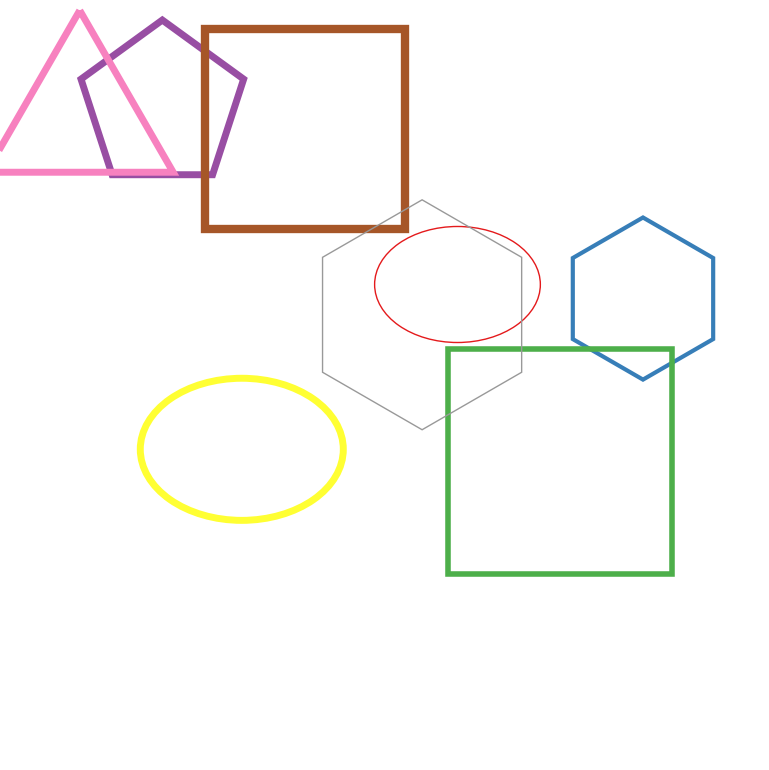[{"shape": "oval", "thickness": 0.5, "radius": 0.54, "center": [0.594, 0.631]}, {"shape": "hexagon", "thickness": 1.5, "radius": 0.53, "center": [0.835, 0.612]}, {"shape": "square", "thickness": 2, "radius": 0.73, "center": [0.728, 0.4]}, {"shape": "pentagon", "thickness": 2.5, "radius": 0.56, "center": [0.211, 0.863]}, {"shape": "oval", "thickness": 2.5, "radius": 0.66, "center": [0.314, 0.416]}, {"shape": "square", "thickness": 3, "radius": 0.65, "center": [0.396, 0.832]}, {"shape": "triangle", "thickness": 2.5, "radius": 0.7, "center": [0.104, 0.846]}, {"shape": "hexagon", "thickness": 0.5, "radius": 0.75, "center": [0.548, 0.591]}]